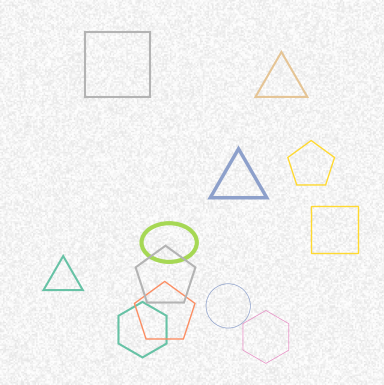[{"shape": "hexagon", "thickness": 1.5, "radius": 0.36, "center": [0.37, 0.144]}, {"shape": "triangle", "thickness": 1.5, "radius": 0.29, "center": [0.164, 0.276]}, {"shape": "pentagon", "thickness": 1, "radius": 0.41, "center": [0.428, 0.186]}, {"shape": "circle", "thickness": 0.5, "radius": 0.29, "center": [0.593, 0.205]}, {"shape": "triangle", "thickness": 2.5, "radius": 0.42, "center": [0.62, 0.529]}, {"shape": "hexagon", "thickness": 0.5, "radius": 0.34, "center": [0.691, 0.125]}, {"shape": "oval", "thickness": 3, "radius": 0.36, "center": [0.439, 0.37]}, {"shape": "square", "thickness": 1, "radius": 0.3, "center": [0.868, 0.404]}, {"shape": "pentagon", "thickness": 1, "radius": 0.32, "center": [0.808, 0.571]}, {"shape": "triangle", "thickness": 1.5, "radius": 0.39, "center": [0.731, 0.787]}, {"shape": "square", "thickness": 1.5, "radius": 0.42, "center": [0.305, 0.833]}, {"shape": "pentagon", "thickness": 1.5, "radius": 0.41, "center": [0.43, 0.28]}]